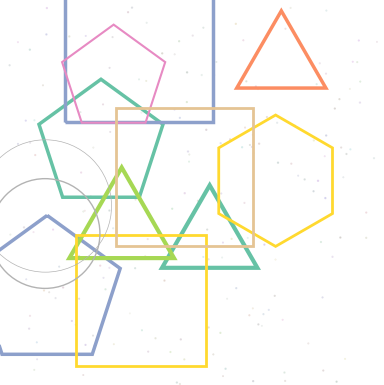[{"shape": "pentagon", "thickness": 2.5, "radius": 0.85, "center": [0.262, 0.625]}, {"shape": "triangle", "thickness": 3, "radius": 0.71, "center": [0.545, 0.376]}, {"shape": "triangle", "thickness": 2.5, "radius": 0.67, "center": [0.731, 0.838]}, {"shape": "pentagon", "thickness": 2.5, "radius": 1.0, "center": [0.122, 0.241]}, {"shape": "square", "thickness": 2.5, "radius": 0.96, "center": [0.361, 0.875]}, {"shape": "pentagon", "thickness": 1.5, "radius": 0.7, "center": [0.295, 0.795]}, {"shape": "triangle", "thickness": 3, "radius": 0.78, "center": [0.316, 0.408]}, {"shape": "hexagon", "thickness": 2, "radius": 0.85, "center": [0.716, 0.531]}, {"shape": "square", "thickness": 2, "radius": 0.85, "center": [0.366, 0.219]}, {"shape": "square", "thickness": 2, "radius": 0.89, "center": [0.479, 0.54]}, {"shape": "circle", "thickness": 1, "radius": 0.71, "center": [0.117, 0.393]}, {"shape": "circle", "thickness": 0.5, "radius": 0.86, "center": [0.118, 0.465]}]